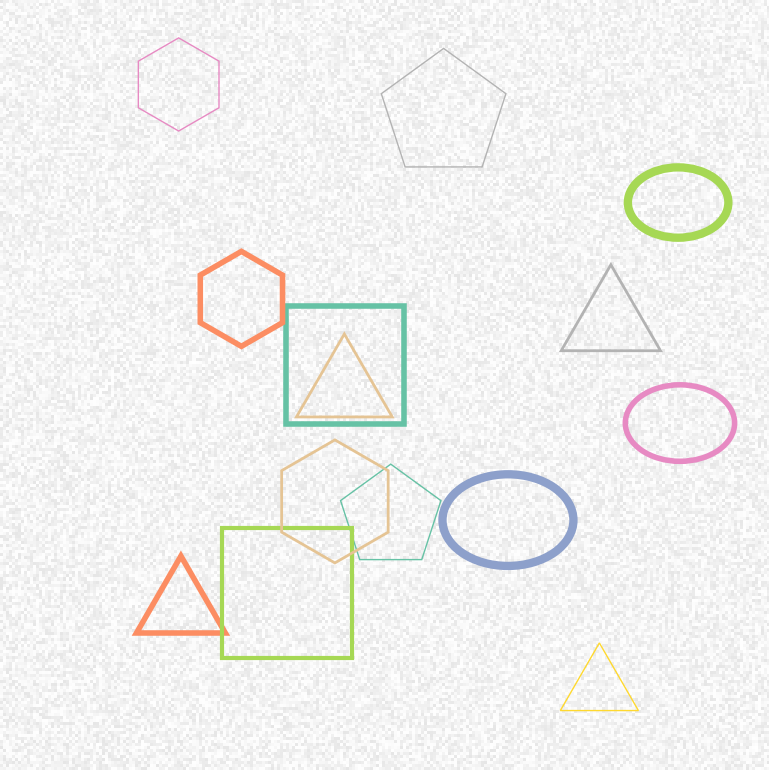[{"shape": "pentagon", "thickness": 0.5, "radius": 0.34, "center": [0.507, 0.329]}, {"shape": "square", "thickness": 2, "radius": 0.38, "center": [0.448, 0.526]}, {"shape": "hexagon", "thickness": 2, "radius": 0.31, "center": [0.314, 0.612]}, {"shape": "triangle", "thickness": 2, "radius": 0.33, "center": [0.235, 0.211]}, {"shape": "oval", "thickness": 3, "radius": 0.43, "center": [0.66, 0.325]}, {"shape": "oval", "thickness": 2, "radius": 0.35, "center": [0.883, 0.451]}, {"shape": "hexagon", "thickness": 0.5, "radius": 0.3, "center": [0.232, 0.89]}, {"shape": "oval", "thickness": 3, "radius": 0.33, "center": [0.881, 0.737]}, {"shape": "square", "thickness": 1.5, "radius": 0.42, "center": [0.372, 0.23]}, {"shape": "triangle", "thickness": 0.5, "radius": 0.29, "center": [0.778, 0.106]}, {"shape": "hexagon", "thickness": 1, "radius": 0.4, "center": [0.435, 0.349]}, {"shape": "triangle", "thickness": 1, "radius": 0.36, "center": [0.447, 0.494]}, {"shape": "triangle", "thickness": 1, "radius": 0.37, "center": [0.793, 0.582]}, {"shape": "pentagon", "thickness": 0.5, "radius": 0.43, "center": [0.576, 0.852]}]